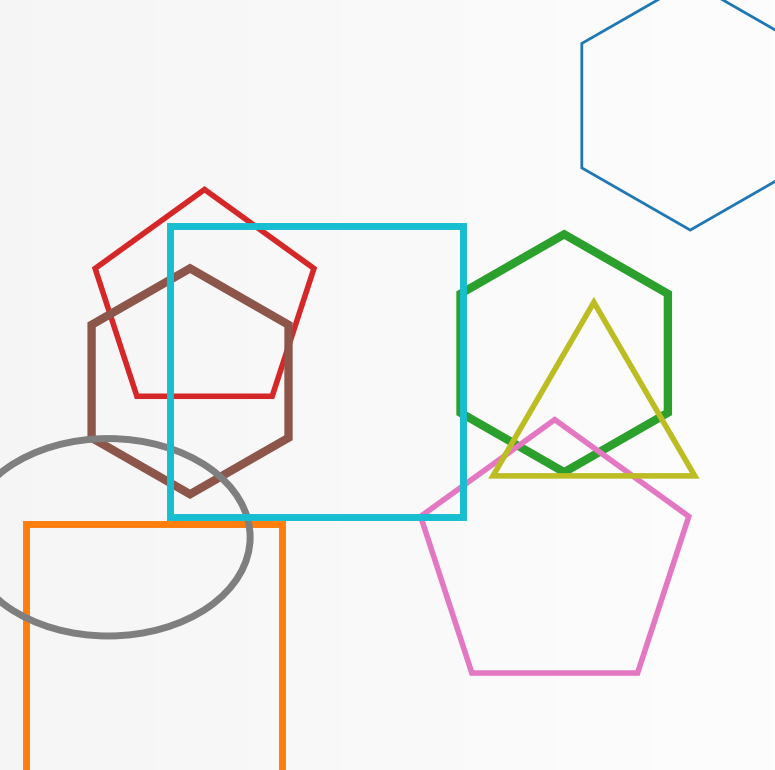[{"shape": "hexagon", "thickness": 1, "radius": 0.81, "center": [0.891, 0.863]}, {"shape": "square", "thickness": 2.5, "radius": 0.83, "center": [0.199, 0.153]}, {"shape": "hexagon", "thickness": 3, "radius": 0.77, "center": [0.728, 0.541]}, {"shape": "pentagon", "thickness": 2, "radius": 0.74, "center": [0.264, 0.605]}, {"shape": "hexagon", "thickness": 3, "radius": 0.73, "center": [0.245, 0.505]}, {"shape": "pentagon", "thickness": 2, "radius": 0.91, "center": [0.716, 0.273]}, {"shape": "oval", "thickness": 2.5, "radius": 0.92, "center": [0.14, 0.302]}, {"shape": "triangle", "thickness": 2, "radius": 0.75, "center": [0.766, 0.457]}, {"shape": "square", "thickness": 2.5, "radius": 0.95, "center": [0.408, 0.517]}]